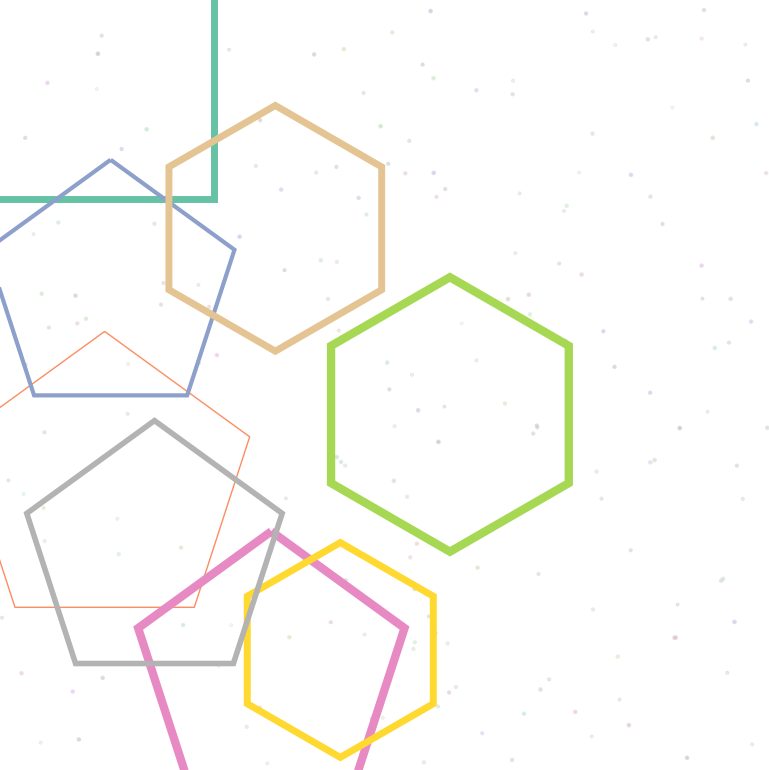[{"shape": "square", "thickness": 2.5, "radius": 0.78, "center": [0.121, 0.898]}, {"shape": "pentagon", "thickness": 0.5, "radius": 0.99, "center": [0.136, 0.372]}, {"shape": "pentagon", "thickness": 1.5, "radius": 0.85, "center": [0.144, 0.623]}, {"shape": "pentagon", "thickness": 3, "radius": 0.91, "center": [0.352, 0.128]}, {"shape": "hexagon", "thickness": 3, "radius": 0.89, "center": [0.584, 0.462]}, {"shape": "hexagon", "thickness": 2.5, "radius": 0.7, "center": [0.442, 0.156]}, {"shape": "hexagon", "thickness": 2.5, "radius": 0.8, "center": [0.358, 0.703]}, {"shape": "pentagon", "thickness": 2, "radius": 0.87, "center": [0.201, 0.279]}]